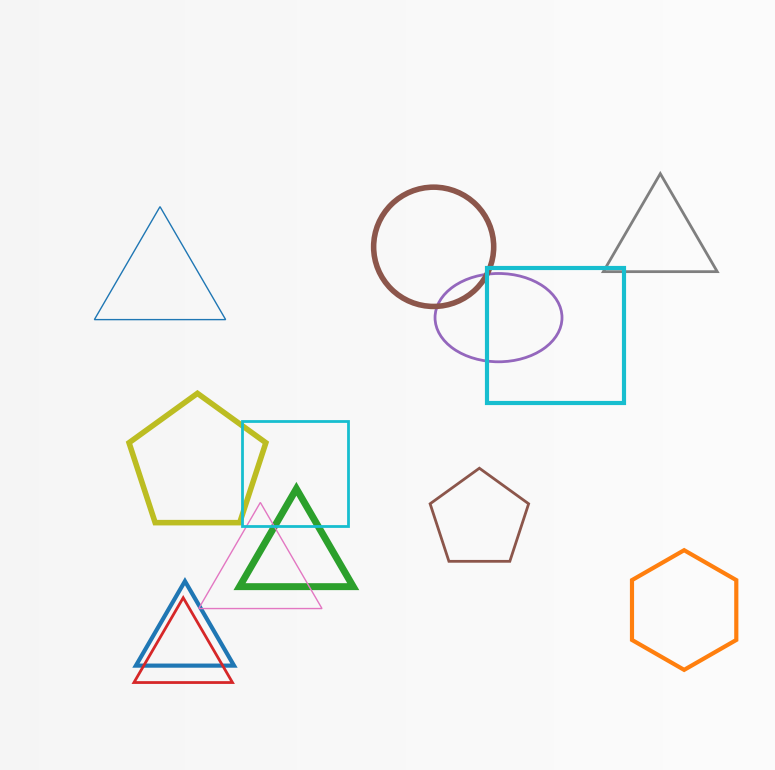[{"shape": "triangle", "thickness": 0.5, "radius": 0.49, "center": [0.206, 0.634]}, {"shape": "triangle", "thickness": 1.5, "radius": 0.37, "center": [0.239, 0.172]}, {"shape": "hexagon", "thickness": 1.5, "radius": 0.39, "center": [0.883, 0.208]}, {"shape": "triangle", "thickness": 2.5, "radius": 0.42, "center": [0.382, 0.28]}, {"shape": "triangle", "thickness": 1, "radius": 0.37, "center": [0.236, 0.15]}, {"shape": "oval", "thickness": 1, "radius": 0.41, "center": [0.643, 0.587]}, {"shape": "circle", "thickness": 2, "radius": 0.39, "center": [0.56, 0.679]}, {"shape": "pentagon", "thickness": 1, "radius": 0.33, "center": [0.619, 0.325]}, {"shape": "triangle", "thickness": 0.5, "radius": 0.46, "center": [0.336, 0.256]}, {"shape": "triangle", "thickness": 1, "radius": 0.42, "center": [0.852, 0.69]}, {"shape": "pentagon", "thickness": 2, "radius": 0.46, "center": [0.255, 0.396]}, {"shape": "square", "thickness": 1.5, "radius": 0.44, "center": [0.717, 0.564]}, {"shape": "square", "thickness": 1, "radius": 0.34, "center": [0.381, 0.385]}]